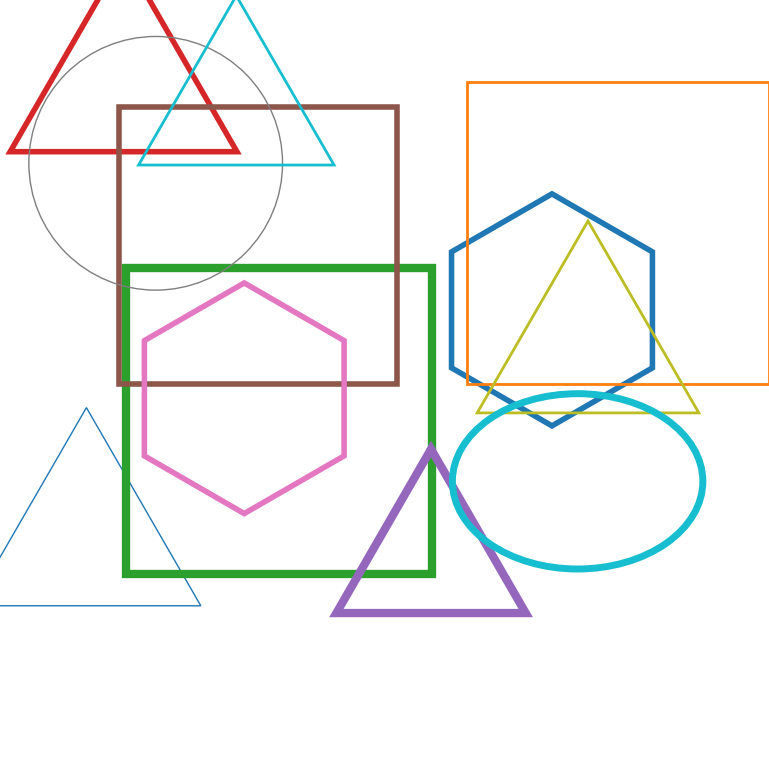[{"shape": "triangle", "thickness": 0.5, "radius": 0.86, "center": [0.112, 0.299]}, {"shape": "hexagon", "thickness": 2, "radius": 0.75, "center": [0.717, 0.598]}, {"shape": "square", "thickness": 1, "radius": 0.98, "center": [0.802, 0.697]}, {"shape": "square", "thickness": 3, "radius": 0.99, "center": [0.363, 0.453]}, {"shape": "triangle", "thickness": 2, "radius": 0.85, "center": [0.16, 0.888]}, {"shape": "triangle", "thickness": 3, "radius": 0.71, "center": [0.56, 0.275]}, {"shape": "square", "thickness": 2, "radius": 0.9, "center": [0.335, 0.681]}, {"shape": "hexagon", "thickness": 2, "radius": 0.75, "center": [0.317, 0.483]}, {"shape": "circle", "thickness": 0.5, "radius": 0.82, "center": [0.202, 0.788]}, {"shape": "triangle", "thickness": 1, "radius": 0.83, "center": [0.764, 0.547]}, {"shape": "oval", "thickness": 2.5, "radius": 0.81, "center": [0.75, 0.375]}, {"shape": "triangle", "thickness": 1, "radius": 0.73, "center": [0.307, 0.859]}]